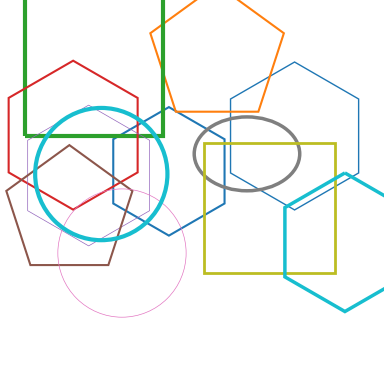[{"shape": "hexagon", "thickness": 1, "radius": 0.96, "center": [0.765, 0.647]}, {"shape": "hexagon", "thickness": 1.5, "radius": 0.83, "center": [0.439, 0.555]}, {"shape": "pentagon", "thickness": 1.5, "radius": 0.91, "center": [0.564, 0.857]}, {"shape": "square", "thickness": 3, "radius": 0.9, "center": [0.244, 0.827]}, {"shape": "hexagon", "thickness": 1.5, "radius": 0.97, "center": [0.19, 0.649]}, {"shape": "hexagon", "thickness": 0.5, "radius": 0.91, "center": [0.23, 0.544]}, {"shape": "pentagon", "thickness": 1.5, "radius": 0.86, "center": [0.18, 0.451]}, {"shape": "circle", "thickness": 0.5, "radius": 0.83, "center": [0.317, 0.343]}, {"shape": "oval", "thickness": 2.5, "radius": 0.69, "center": [0.641, 0.6]}, {"shape": "square", "thickness": 2, "radius": 0.85, "center": [0.7, 0.46]}, {"shape": "hexagon", "thickness": 2.5, "radius": 0.9, "center": [0.896, 0.371]}, {"shape": "circle", "thickness": 3, "radius": 0.86, "center": [0.263, 0.548]}]